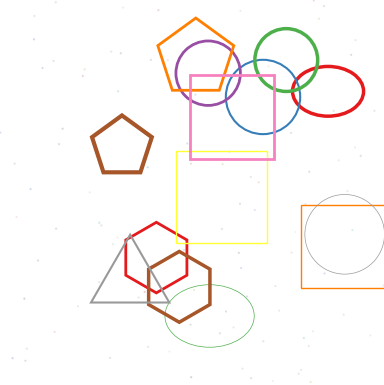[{"shape": "oval", "thickness": 2.5, "radius": 0.46, "center": [0.852, 0.763]}, {"shape": "hexagon", "thickness": 2, "radius": 0.46, "center": [0.406, 0.331]}, {"shape": "circle", "thickness": 1.5, "radius": 0.48, "center": [0.683, 0.748]}, {"shape": "circle", "thickness": 2.5, "radius": 0.41, "center": [0.744, 0.844]}, {"shape": "oval", "thickness": 0.5, "radius": 0.58, "center": [0.544, 0.179]}, {"shape": "circle", "thickness": 2, "radius": 0.42, "center": [0.541, 0.81]}, {"shape": "square", "thickness": 1, "radius": 0.54, "center": [0.891, 0.36]}, {"shape": "pentagon", "thickness": 2, "radius": 0.52, "center": [0.509, 0.849]}, {"shape": "square", "thickness": 1, "radius": 0.59, "center": [0.575, 0.489]}, {"shape": "pentagon", "thickness": 3, "radius": 0.41, "center": [0.317, 0.619]}, {"shape": "hexagon", "thickness": 2.5, "radius": 0.46, "center": [0.466, 0.255]}, {"shape": "square", "thickness": 2, "radius": 0.55, "center": [0.602, 0.696]}, {"shape": "circle", "thickness": 0.5, "radius": 0.52, "center": [0.895, 0.391]}, {"shape": "triangle", "thickness": 1.5, "radius": 0.59, "center": [0.338, 0.273]}]